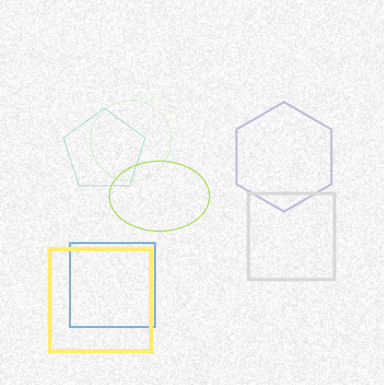[{"shape": "pentagon", "thickness": 0.5, "radius": 0.56, "center": [0.271, 0.608]}, {"shape": "hexagon", "thickness": 1.5, "radius": 0.71, "center": [0.738, 0.593]}, {"shape": "square", "thickness": 1.5, "radius": 0.55, "center": [0.293, 0.26]}, {"shape": "oval", "thickness": 1, "radius": 0.65, "center": [0.414, 0.491]}, {"shape": "square", "thickness": 2.5, "radius": 0.56, "center": [0.755, 0.386]}, {"shape": "circle", "thickness": 0.5, "radius": 0.52, "center": [0.339, 0.635]}, {"shape": "square", "thickness": 3, "radius": 0.66, "center": [0.261, 0.22]}]